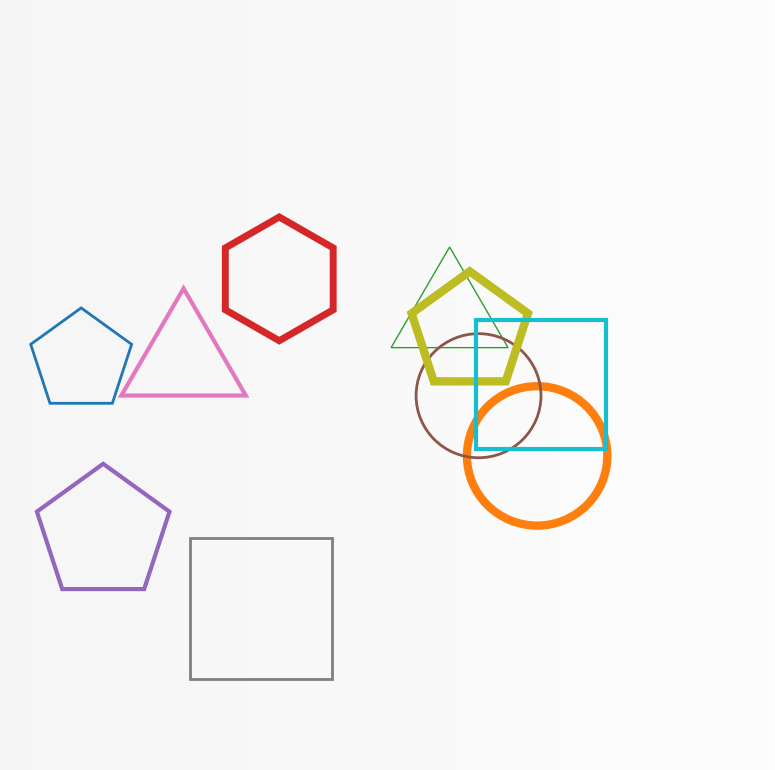[{"shape": "pentagon", "thickness": 1, "radius": 0.34, "center": [0.105, 0.532]}, {"shape": "circle", "thickness": 3, "radius": 0.45, "center": [0.693, 0.408]}, {"shape": "triangle", "thickness": 0.5, "radius": 0.44, "center": [0.58, 0.592]}, {"shape": "hexagon", "thickness": 2.5, "radius": 0.4, "center": [0.36, 0.638]}, {"shape": "pentagon", "thickness": 1.5, "radius": 0.45, "center": [0.133, 0.308]}, {"shape": "circle", "thickness": 1, "radius": 0.4, "center": [0.617, 0.486]}, {"shape": "triangle", "thickness": 1.5, "radius": 0.46, "center": [0.237, 0.533]}, {"shape": "square", "thickness": 1, "radius": 0.46, "center": [0.337, 0.21]}, {"shape": "pentagon", "thickness": 3, "radius": 0.39, "center": [0.606, 0.569]}, {"shape": "square", "thickness": 1.5, "radius": 0.42, "center": [0.698, 0.501]}]